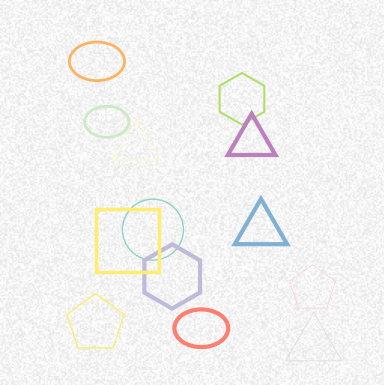[{"shape": "circle", "thickness": 1, "radius": 0.4, "center": [0.397, 0.404]}, {"shape": "triangle", "thickness": 0.5, "radius": 0.36, "center": [0.355, 0.621]}, {"shape": "hexagon", "thickness": 3, "radius": 0.42, "center": [0.447, 0.282]}, {"shape": "oval", "thickness": 3, "radius": 0.35, "center": [0.523, 0.147]}, {"shape": "triangle", "thickness": 3, "radius": 0.39, "center": [0.678, 0.405]}, {"shape": "oval", "thickness": 2, "radius": 0.36, "center": [0.252, 0.841]}, {"shape": "hexagon", "thickness": 1.5, "radius": 0.34, "center": [0.628, 0.743]}, {"shape": "pentagon", "thickness": 0.5, "radius": 0.31, "center": [0.812, 0.25]}, {"shape": "triangle", "thickness": 0.5, "radius": 0.42, "center": [0.815, 0.105]}, {"shape": "triangle", "thickness": 3, "radius": 0.36, "center": [0.654, 0.633]}, {"shape": "oval", "thickness": 2, "radius": 0.29, "center": [0.277, 0.684]}, {"shape": "pentagon", "thickness": 1, "radius": 0.39, "center": [0.248, 0.159]}, {"shape": "square", "thickness": 2.5, "radius": 0.41, "center": [0.331, 0.375]}]